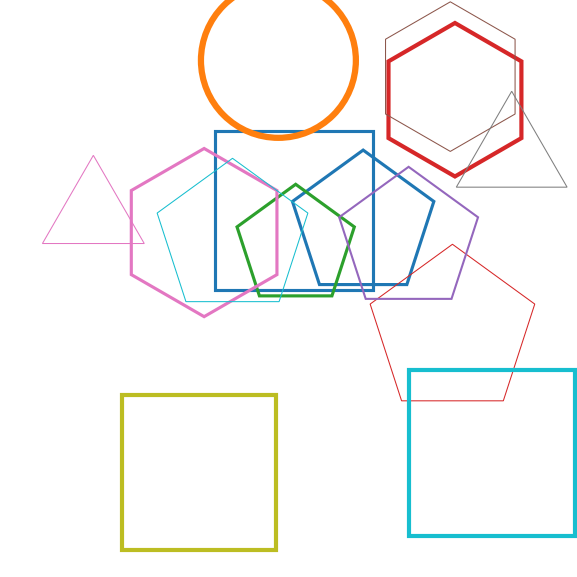[{"shape": "pentagon", "thickness": 1.5, "radius": 0.64, "center": [0.629, 0.611]}, {"shape": "square", "thickness": 1.5, "radius": 0.69, "center": [0.508, 0.634]}, {"shape": "circle", "thickness": 3, "radius": 0.67, "center": [0.482, 0.895]}, {"shape": "pentagon", "thickness": 1.5, "radius": 0.53, "center": [0.512, 0.573]}, {"shape": "pentagon", "thickness": 0.5, "radius": 0.75, "center": [0.783, 0.426]}, {"shape": "hexagon", "thickness": 2, "radius": 0.66, "center": [0.788, 0.826]}, {"shape": "pentagon", "thickness": 1, "radius": 0.63, "center": [0.708, 0.584]}, {"shape": "hexagon", "thickness": 0.5, "radius": 0.65, "center": [0.78, 0.866]}, {"shape": "hexagon", "thickness": 1.5, "radius": 0.73, "center": [0.353, 0.596]}, {"shape": "triangle", "thickness": 0.5, "radius": 0.51, "center": [0.162, 0.628]}, {"shape": "triangle", "thickness": 0.5, "radius": 0.55, "center": [0.886, 0.73]}, {"shape": "square", "thickness": 2, "radius": 0.67, "center": [0.344, 0.181]}, {"shape": "pentagon", "thickness": 0.5, "radius": 0.69, "center": [0.403, 0.588]}, {"shape": "square", "thickness": 2, "radius": 0.72, "center": [0.852, 0.215]}]